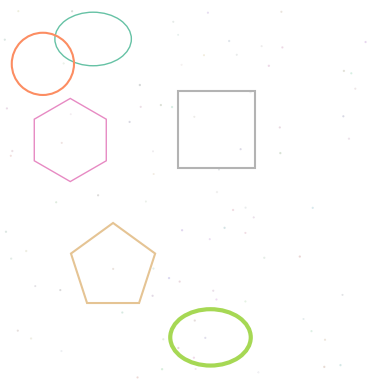[{"shape": "oval", "thickness": 1, "radius": 0.5, "center": [0.242, 0.899]}, {"shape": "circle", "thickness": 1.5, "radius": 0.4, "center": [0.111, 0.834]}, {"shape": "hexagon", "thickness": 1, "radius": 0.54, "center": [0.183, 0.636]}, {"shape": "oval", "thickness": 3, "radius": 0.52, "center": [0.547, 0.124]}, {"shape": "pentagon", "thickness": 1.5, "radius": 0.57, "center": [0.294, 0.306]}, {"shape": "square", "thickness": 1.5, "radius": 0.5, "center": [0.563, 0.663]}]